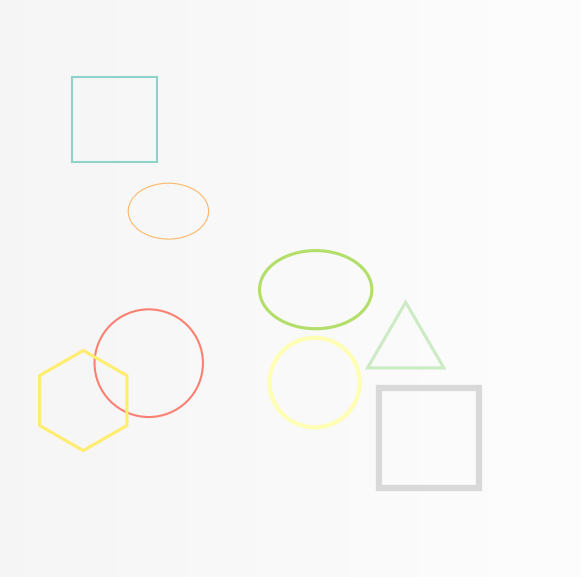[{"shape": "square", "thickness": 1, "radius": 0.37, "center": [0.197, 0.793]}, {"shape": "circle", "thickness": 2, "radius": 0.39, "center": [0.541, 0.337]}, {"shape": "circle", "thickness": 1, "radius": 0.47, "center": [0.256, 0.37]}, {"shape": "oval", "thickness": 0.5, "radius": 0.35, "center": [0.29, 0.633]}, {"shape": "oval", "thickness": 1.5, "radius": 0.48, "center": [0.543, 0.498]}, {"shape": "square", "thickness": 3, "radius": 0.43, "center": [0.739, 0.241]}, {"shape": "triangle", "thickness": 1.5, "radius": 0.38, "center": [0.698, 0.4]}, {"shape": "hexagon", "thickness": 1.5, "radius": 0.43, "center": [0.143, 0.306]}]